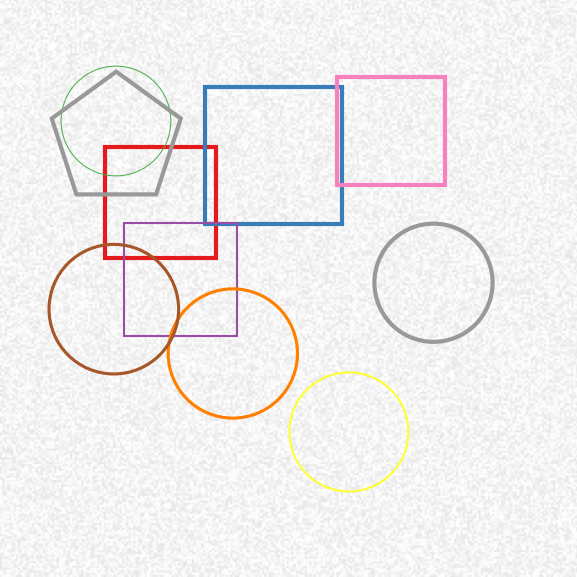[{"shape": "square", "thickness": 2, "radius": 0.48, "center": [0.278, 0.649]}, {"shape": "square", "thickness": 2, "radius": 0.59, "center": [0.474, 0.73]}, {"shape": "circle", "thickness": 0.5, "radius": 0.48, "center": [0.201, 0.79]}, {"shape": "square", "thickness": 1, "radius": 0.49, "center": [0.312, 0.515]}, {"shape": "circle", "thickness": 1.5, "radius": 0.56, "center": [0.403, 0.387]}, {"shape": "circle", "thickness": 1, "radius": 0.52, "center": [0.604, 0.251]}, {"shape": "circle", "thickness": 1.5, "radius": 0.56, "center": [0.197, 0.464]}, {"shape": "square", "thickness": 2, "radius": 0.47, "center": [0.677, 0.772]}, {"shape": "pentagon", "thickness": 2, "radius": 0.59, "center": [0.201, 0.758]}, {"shape": "circle", "thickness": 2, "radius": 0.51, "center": [0.751, 0.51]}]